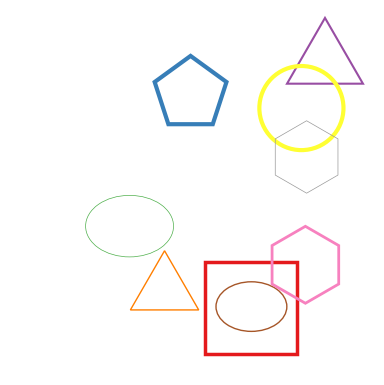[{"shape": "square", "thickness": 2.5, "radius": 0.6, "center": [0.653, 0.199]}, {"shape": "pentagon", "thickness": 3, "radius": 0.49, "center": [0.495, 0.757]}, {"shape": "oval", "thickness": 0.5, "radius": 0.57, "center": [0.337, 0.413]}, {"shape": "triangle", "thickness": 1.5, "radius": 0.57, "center": [0.844, 0.84]}, {"shape": "triangle", "thickness": 1, "radius": 0.51, "center": [0.427, 0.246]}, {"shape": "circle", "thickness": 3, "radius": 0.55, "center": [0.783, 0.719]}, {"shape": "oval", "thickness": 1, "radius": 0.46, "center": [0.653, 0.204]}, {"shape": "hexagon", "thickness": 2, "radius": 0.5, "center": [0.793, 0.312]}, {"shape": "hexagon", "thickness": 0.5, "radius": 0.47, "center": [0.796, 0.592]}]